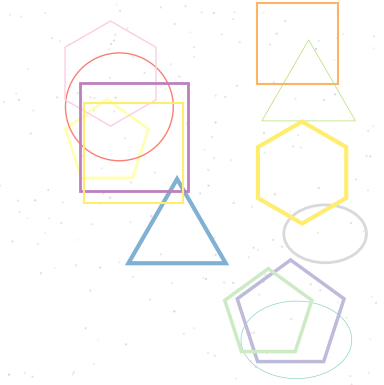[{"shape": "oval", "thickness": 0.5, "radius": 0.72, "center": [0.77, 0.117]}, {"shape": "pentagon", "thickness": 2, "radius": 0.57, "center": [0.278, 0.63]}, {"shape": "pentagon", "thickness": 2.5, "radius": 0.73, "center": [0.755, 0.179]}, {"shape": "circle", "thickness": 1, "radius": 0.7, "center": [0.31, 0.723]}, {"shape": "triangle", "thickness": 3, "radius": 0.73, "center": [0.46, 0.389]}, {"shape": "square", "thickness": 1.5, "radius": 0.53, "center": [0.772, 0.886]}, {"shape": "triangle", "thickness": 0.5, "radius": 0.7, "center": [0.802, 0.756]}, {"shape": "hexagon", "thickness": 1, "radius": 0.68, "center": [0.287, 0.809]}, {"shape": "oval", "thickness": 2, "radius": 0.54, "center": [0.844, 0.393]}, {"shape": "square", "thickness": 2, "radius": 0.7, "center": [0.347, 0.644]}, {"shape": "pentagon", "thickness": 2.5, "radius": 0.59, "center": [0.697, 0.183]}, {"shape": "square", "thickness": 1.5, "radius": 0.64, "center": [0.347, 0.603]}, {"shape": "hexagon", "thickness": 3, "radius": 0.66, "center": [0.785, 0.552]}]